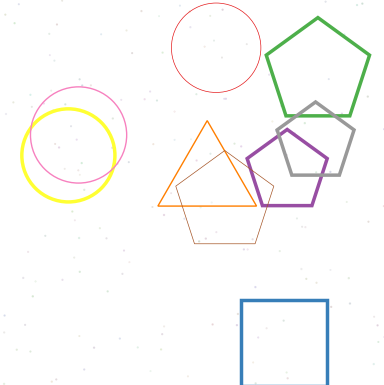[{"shape": "circle", "thickness": 0.5, "radius": 0.58, "center": [0.561, 0.876]}, {"shape": "square", "thickness": 2.5, "radius": 0.55, "center": [0.737, 0.109]}, {"shape": "pentagon", "thickness": 2.5, "radius": 0.71, "center": [0.826, 0.813]}, {"shape": "pentagon", "thickness": 2.5, "radius": 0.55, "center": [0.746, 0.554]}, {"shape": "triangle", "thickness": 1, "radius": 0.74, "center": [0.538, 0.539]}, {"shape": "circle", "thickness": 2.5, "radius": 0.6, "center": [0.178, 0.596]}, {"shape": "pentagon", "thickness": 0.5, "radius": 0.67, "center": [0.584, 0.475]}, {"shape": "circle", "thickness": 1, "radius": 0.62, "center": [0.204, 0.649]}, {"shape": "pentagon", "thickness": 2.5, "radius": 0.53, "center": [0.82, 0.63]}]